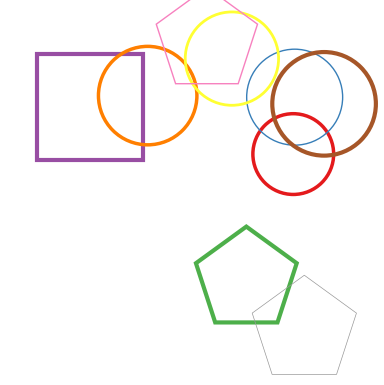[{"shape": "circle", "thickness": 2.5, "radius": 0.52, "center": [0.762, 0.6]}, {"shape": "circle", "thickness": 1, "radius": 0.62, "center": [0.765, 0.748]}, {"shape": "pentagon", "thickness": 3, "radius": 0.69, "center": [0.64, 0.274]}, {"shape": "square", "thickness": 3, "radius": 0.69, "center": [0.233, 0.722]}, {"shape": "circle", "thickness": 2.5, "radius": 0.64, "center": [0.384, 0.752]}, {"shape": "circle", "thickness": 2, "radius": 0.61, "center": [0.602, 0.848]}, {"shape": "circle", "thickness": 3, "radius": 0.67, "center": [0.842, 0.73]}, {"shape": "pentagon", "thickness": 1, "radius": 0.69, "center": [0.537, 0.894]}, {"shape": "pentagon", "thickness": 0.5, "radius": 0.71, "center": [0.79, 0.143]}]